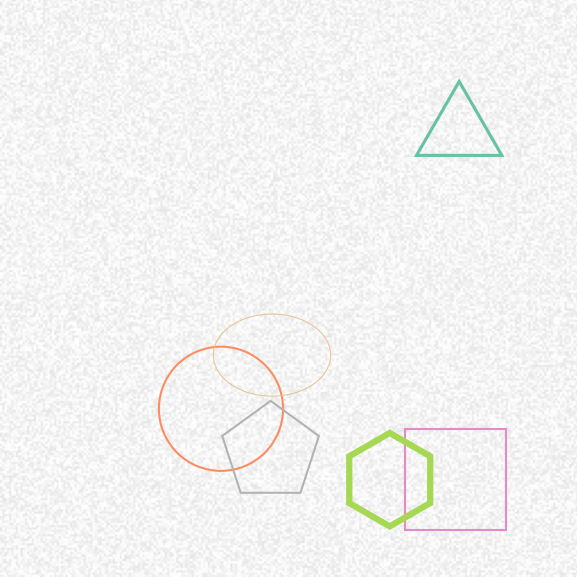[{"shape": "triangle", "thickness": 1.5, "radius": 0.43, "center": [0.795, 0.773]}, {"shape": "circle", "thickness": 1, "radius": 0.54, "center": [0.383, 0.291]}, {"shape": "square", "thickness": 1, "radius": 0.44, "center": [0.789, 0.169]}, {"shape": "hexagon", "thickness": 3, "radius": 0.4, "center": [0.675, 0.169]}, {"shape": "oval", "thickness": 0.5, "radius": 0.51, "center": [0.471, 0.384]}, {"shape": "pentagon", "thickness": 1, "radius": 0.44, "center": [0.469, 0.217]}]